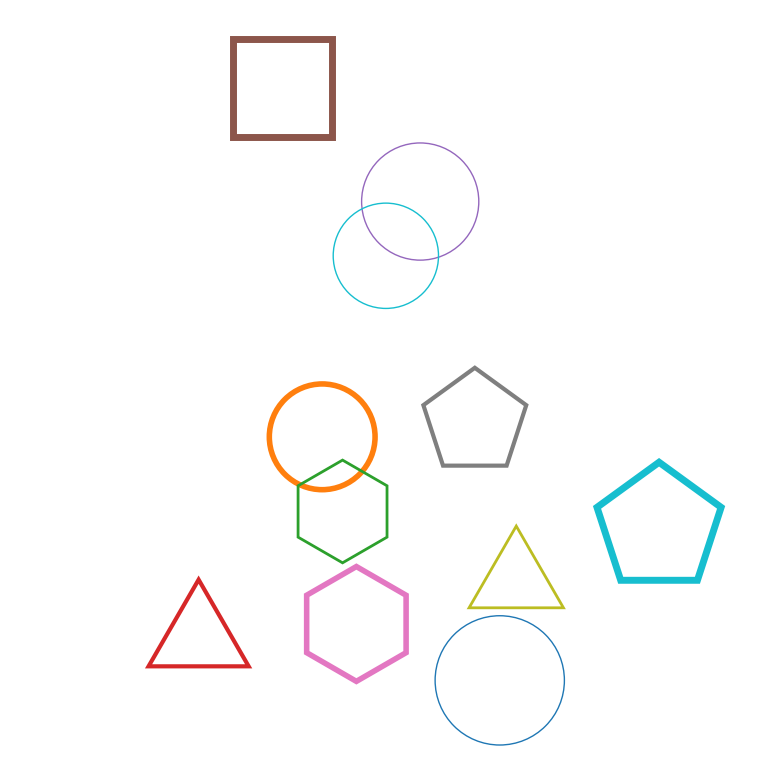[{"shape": "circle", "thickness": 0.5, "radius": 0.42, "center": [0.649, 0.116]}, {"shape": "circle", "thickness": 2, "radius": 0.34, "center": [0.418, 0.433]}, {"shape": "hexagon", "thickness": 1, "radius": 0.33, "center": [0.445, 0.336]}, {"shape": "triangle", "thickness": 1.5, "radius": 0.38, "center": [0.258, 0.172]}, {"shape": "circle", "thickness": 0.5, "radius": 0.38, "center": [0.546, 0.738]}, {"shape": "square", "thickness": 2.5, "radius": 0.32, "center": [0.367, 0.885]}, {"shape": "hexagon", "thickness": 2, "radius": 0.37, "center": [0.463, 0.19]}, {"shape": "pentagon", "thickness": 1.5, "radius": 0.35, "center": [0.617, 0.452]}, {"shape": "triangle", "thickness": 1, "radius": 0.35, "center": [0.67, 0.246]}, {"shape": "pentagon", "thickness": 2.5, "radius": 0.42, "center": [0.856, 0.315]}, {"shape": "circle", "thickness": 0.5, "radius": 0.34, "center": [0.501, 0.668]}]